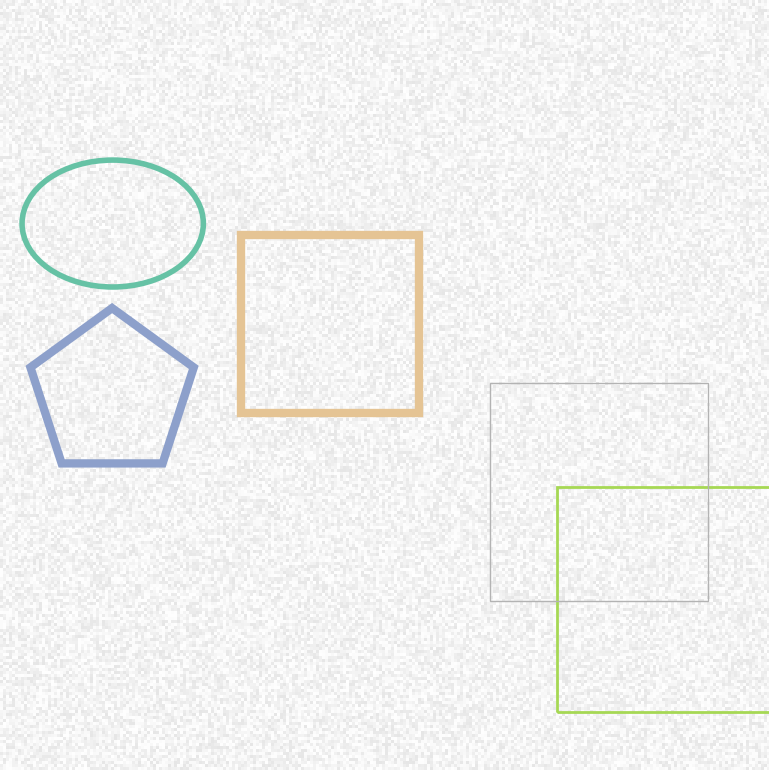[{"shape": "oval", "thickness": 2, "radius": 0.59, "center": [0.146, 0.71]}, {"shape": "pentagon", "thickness": 3, "radius": 0.56, "center": [0.146, 0.488]}, {"shape": "square", "thickness": 1, "radius": 0.73, "center": [0.869, 0.222]}, {"shape": "square", "thickness": 3, "radius": 0.58, "center": [0.429, 0.58]}, {"shape": "square", "thickness": 0.5, "radius": 0.71, "center": [0.778, 0.361]}]